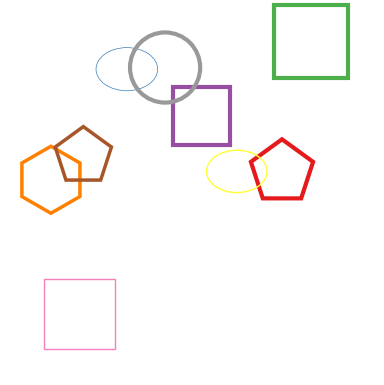[{"shape": "pentagon", "thickness": 3, "radius": 0.42, "center": [0.732, 0.553]}, {"shape": "oval", "thickness": 0.5, "radius": 0.4, "center": [0.329, 0.82]}, {"shape": "square", "thickness": 3, "radius": 0.48, "center": [0.808, 0.891]}, {"shape": "square", "thickness": 3, "radius": 0.37, "center": [0.524, 0.7]}, {"shape": "hexagon", "thickness": 2.5, "radius": 0.44, "center": [0.132, 0.533]}, {"shape": "oval", "thickness": 1, "radius": 0.39, "center": [0.615, 0.555]}, {"shape": "pentagon", "thickness": 2.5, "radius": 0.38, "center": [0.216, 0.594]}, {"shape": "square", "thickness": 1, "radius": 0.46, "center": [0.207, 0.184]}, {"shape": "circle", "thickness": 3, "radius": 0.46, "center": [0.429, 0.825]}]